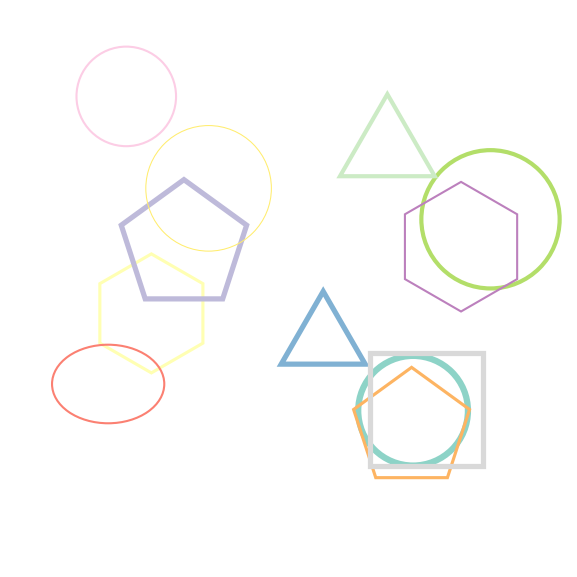[{"shape": "circle", "thickness": 3, "radius": 0.47, "center": [0.715, 0.288]}, {"shape": "hexagon", "thickness": 1.5, "radius": 0.52, "center": [0.262, 0.456]}, {"shape": "pentagon", "thickness": 2.5, "radius": 0.57, "center": [0.319, 0.574]}, {"shape": "oval", "thickness": 1, "radius": 0.49, "center": [0.187, 0.334]}, {"shape": "triangle", "thickness": 2.5, "radius": 0.42, "center": [0.56, 0.411]}, {"shape": "pentagon", "thickness": 1.5, "radius": 0.53, "center": [0.713, 0.257]}, {"shape": "circle", "thickness": 2, "radius": 0.6, "center": [0.849, 0.619]}, {"shape": "circle", "thickness": 1, "radius": 0.43, "center": [0.219, 0.832]}, {"shape": "square", "thickness": 2.5, "radius": 0.49, "center": [0.738, 0.29]}, {"shape": "hexagon", "thickness": 1, "radius": 0.56, "center": [0.798, 0.572]}, {"shape": "triangle", "thickness": 2, "radius": 0.47, "center": [0.671, 0.741]}, {"shape": "circle", "thickness": 0.5, "radius": 0.54, "center": [0.361, 0.673]}]